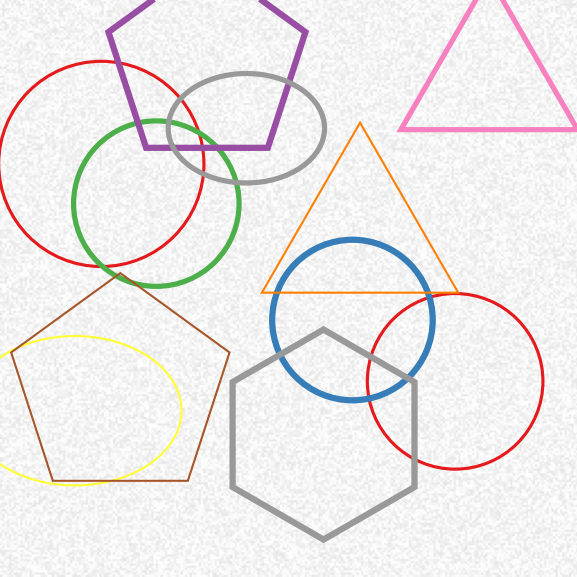[{"shape": "circle", "thickness": 1.5, "radius": 0.89, "center": [0.175, 0.715]}, {"shape": "circle", "thickness": 1.5, "radius": 0.76, "center": [0.788, 0.339]}, {"shape": "circle", "thickness": 3, "radius": 0.69, "center": [0.61, 0.445]}, {"shape": "circle", "thickness": 2.5, "radius": 0.72, "center": [0.271, 0.647]}, {"shape": "pentagon", "thickness": 3, "radius": 0.9, "center": [0.358, 0.888]}, {"shape": "triangle", "thickness": 1, "radius": 0.98, "center": [0.624, 0.59]}, {"shape": "oval", "thickness": 1, "radius": 0.92, "center": [0.13, 0.288]}, {"shape": "pentagon", "thickness": 1, "radius": 0.99, "center": [0.208, 0.327]}, {"shape": "triangle", "thickness": 2.5, "radius": 0.88, "center": [0.847, 0.863]}, {"shape": "oval", "thickness": 2.5, "radius": 0.68, "center": [0.427, 0.777]}, {"shape": "hexagon", "thickness": 3, "radius": 0.91, "center": [0.56, 0.247]}]